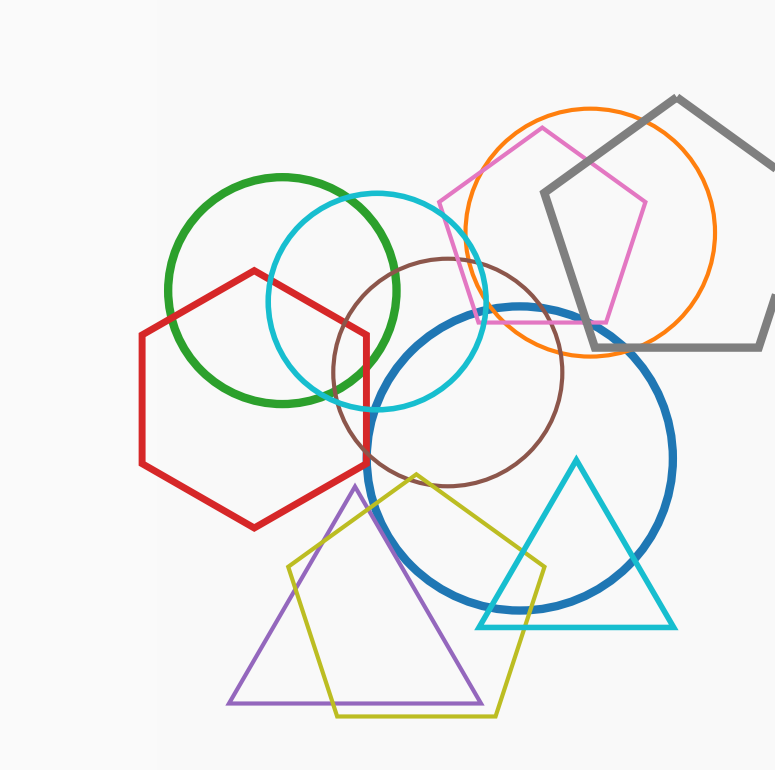[{"shape": "circle", "thickness": 3, "radius": 0.99, "center": [0.671, 0.405]}, {"shape": "circle", "thickness": 1.5, "radius": 0.8, "center": [0.762, 0.698]}, {"shape": "circle", "thickness": 3, "radius": 0.74, "center": [0.364, 0.623]}, {"shape": "hexagon", "thickness": 2.5, "radius": 0.84, "center": [0.328, 0.481]}, {"shape": "triangle", "thickness": 1.5, "radius": 0.94, "center": [0.458, 0.18]}, {"shape": "circle", "thickness": 1.5, "radius": 0.74, "center": [0.578, 0.516]}, {"shape": "pentagon", "thickness": 1.5, "radius": 0.7, "center": [0.7, 0.694]}, {"shape": "pentagon", "thickness": 3, "radius": 0.9, "center": [0.873, 0.694]}, {"shape": "pentagon", "thickness": 1.5, "radius": 0.87, "center": [0.537, 0.21]}, {"shape": "circle", "thickness": 2, "radius": 0.7, "center": [0.487, 0.608]}, {"shape": "triangle", "thickness": 2, "radius": 0.73, "center": [0.744, 0.258]}]